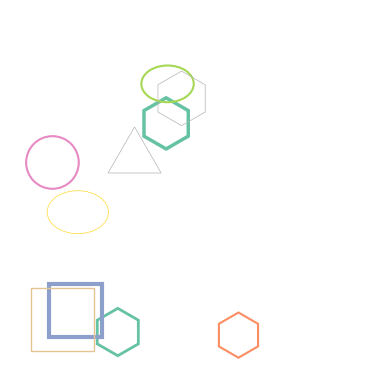[{"shape": "hexagon", "thickness": 2.5, "radius": 0.33, "center": [0.431, 0.68]}, {"shape": "hexagon", "thickness": 2, "radius": 0.31, "center": [0.306, 0.138]}, {"shape": "hexagon", "thickness": 1.5, "radius": 0.29, "center": [0.619, 0.13]}, {"shape": "square", "thickness": 3, "radius": 0.34, "center": [0.196, 0.193]}, {"shape": "circle", "thickness": 1.5, "radius": 0.34, "center": [0.136, 0.578]}, {"shape": "oval", "thickness": 1.5, "radius": 0.34, "center": [0.435, 0.782]}, {"shape": "oval", "thickness": 0.5, "radius": 0.4, "center": [0.202, 0.449]}, {"shape": "square", "thickness": 1, "radius": 0.41, "center": [0.161, 0.171]}, {"shape": "hexagon", "thickness": 0.5, "radius": 0.35, "center": [0.472, 0.744]}, {"shape": "triangle", "thickness": 0.5, "radius": 0.4, "center": [0.35, 0.59]}]